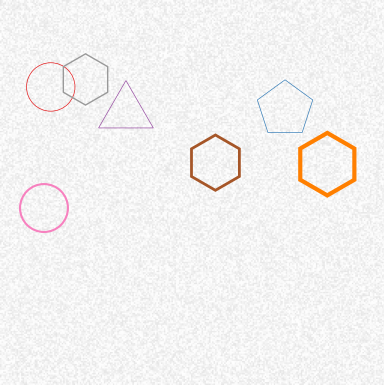[{"shape": "circle", "thickness": 0.5, "radius": 0.31, "center": [0.132, 0.774]}, {"shape": "pentagon", "thickness": 0.5, "radius": 0.38, "center": [0.74, 0.717]}, {"shape": "triangle", "thickness": 0.5, "radius": 0.41, "center": [0.327, 0.709]}, {"shape": "hexagon", "thickness": 3, "radius": 0.41, "center": [0.85, 0.574]}, {"shape": "hexagon", "thickness": 2, "radius": 0.36, "center": [0.56, 0.578]}, {"shape": "circle", "thickness": 1.5, "radius": 0.31, "center": [0.114, 0.46]}, {"shape": "hexagon", "thickness": 1, "radius": 0.33, "center": [0.222, 0.794]}]